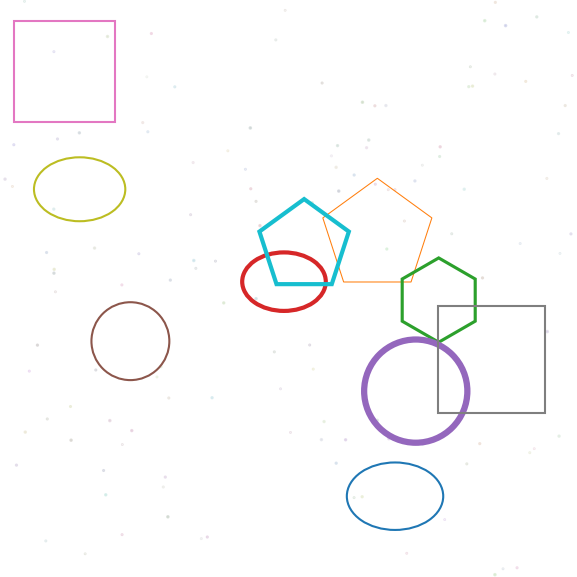[{"shape": "oval", "thickness": 1, "radius": 0.42, "center": [0.684, 0.14]}, {"shape": "pentagon", "thickness": 0.5, "radius": 0.5, "center": [0.653, 0.591]}, {"shape": "hexagon", "thickness": 1.5, "radius": 0.36, "center": [0.76, 0.479]}, {"shape": "oval", "thickness": 2, "radius": 0.36, "center": [0.492, 0.511]}, {"shape": "circle", "thickness": 3, "radius": 0.45, "center": [0.72, 0.322]}, {"shape": "circle", "thickness": 1, "radius": 0.34, "center": [0.226, 0.408]}, {"shape": "square", "thickness": 1, "radius": 0.44, "center": [0.112, 0.876]}, {"shape": "square", "thickness": 1, "radius": 0.46, "center": [0.85, 0.377]}, {"shape": "oval", "thickness": 1, "radius": 0.4, "center": [0.138, 0.671]}, {"shape": "pentagon", "thickness": 2, "radius": 0.41, "center": [0.527, 0.573]}]